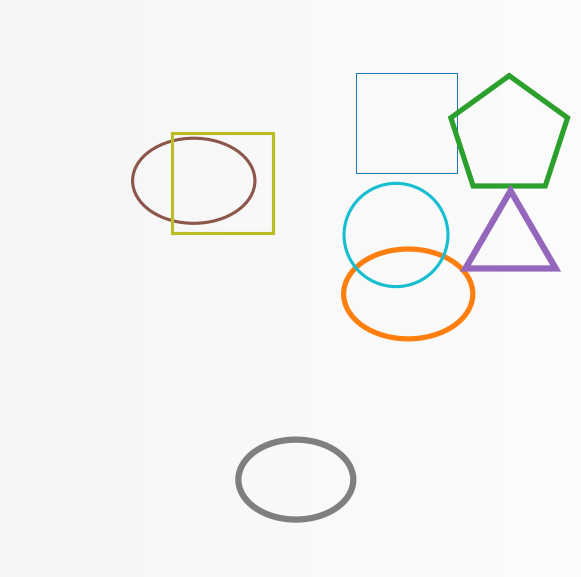[{"shape": "square", "thickness": 0.5, "radius": 0.43, "center": [0.7, 0.786]}, {"shape": "oval", "thickness": 2.5, "radius": 0.56, "center": [0.702, 0.49]}, {"shape": "pentagon", "thickness": 2.5, "radius": 0.53, "center": [0.876, 0.763]}, {"shape": "triangle", "thickness": 3, "radius": 0.45, "center": [0.878, 0.579]}, {"shape": "oval", "thickness": 1.5, "radius": 0.53, "center": [0.333, 0.686]}, {"shape": "oval", "thickness": 3, "radius": 0.49, "center": [0.509, 0.169]}, {"shape": "square", "thickness": 1.5, "radius": 0.43, "center": [0.383, 0.682]}, {"shape": "circle", "thickness": 1.5, "radius": 0.45, "center": [0.681, 0.592]}]